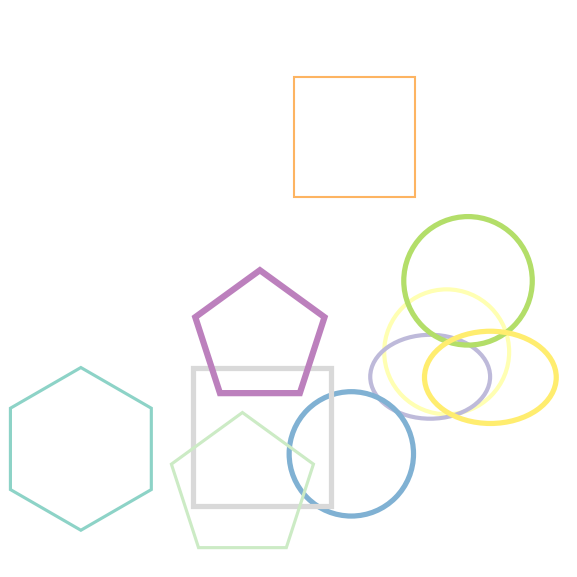[{"shape": "hexagon", "thickness": 1.5, "radius": 0.7, "center": [0.14, 0.222]}, {"shape": "circle", "thickness": 2, "radius": 0.54, "center": [0.773, 0.39]}, {"shape": "oval", "thickness": 2, "radius": 0.52, "center": [0.745, 0.347]}, {"shape": "circle", "thickness": 2.5, "radius": 0.54, "center": [0.608, 0.213]}, {"shape": "square", "thickness": 1, "radius": 0.52, "center": [0.614, 0.761]}, {"shape": "circle", "thickness": 2.5, "radius": 0.56, "center": [0.81, 0.513]}, {"shape": "square", "thickness": 2.5, "radius": 0.6, "center": [0.454, 0.243]}, {"shape": "pentagon", "thickness": 3, "radius": 0.59, "center": [0.45, 0.414]}, {"shape": "pentagon", "thickness": 1.5, "radius": 0.65, "center": [0.42, 0.155]}, {"shape": "oval", "thickness": 2.5, "radius": 0.57, "center": [0.849, 0.346]}]